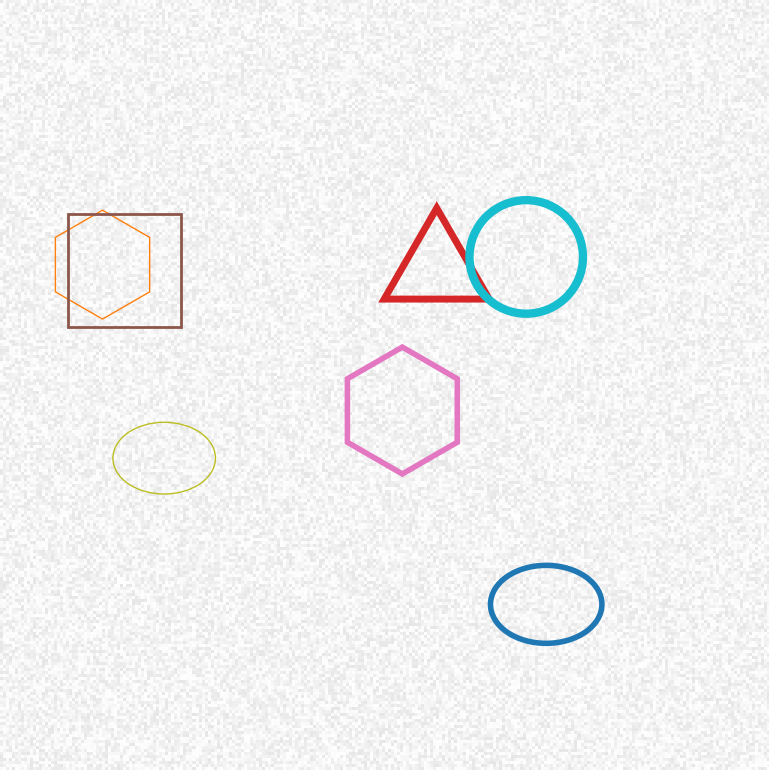[{"shape": "oval", "thickness": 2, "radius": 0.36, "center": [0.709, 0.215]}, {"shape": "hexagon", "thickness": 0.5, "radius": 0.35, "center": [0.133, 0.656]}, {"shape": "triangle", "thickness": 2.5, "radius": 0.39, "center": [0.567, 0.651]}, {"shape": "square", "thickness": 1, "radius": 0.37, "center": [0.161, 0.649]}, {"shape": "hexagon", "thickness": 2, "radius": 0.41, "center": [0.523, 0.467]}, {"shape": "oval", "thickness": 0.5, "radius": 0.33, "center": [0.213, 0.405]}, {"shape": "circle", "thickness": 3, "radius": 0.37, "center": [0.683, 0.666]}]